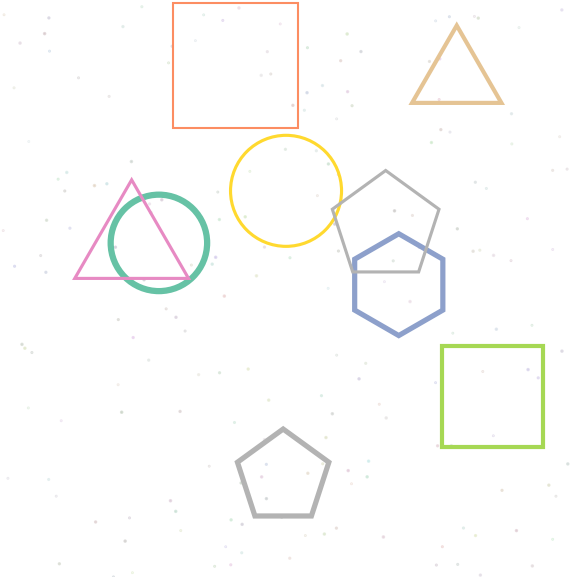[{"shape": "circle", "thickness": 3, "radius": 0.42, "center": [0.275, 0.579]}, {"shape": "square", "thickness": 1, "radius": 0.54, "center": [0.407, 0.885]}, {"shape": "hexagon", "thickness": 2.5, "radius": 0.44, "center": [0.69, 0.506]}, {"shape": "triangle", "thickness": 1.5, "radius": 0.57, "center": [0.228, 0.574]}, {"shape": "square", "thickness": 2, "radius": 0.43, "center": [0.853, 0.313]}, {"shape": "circle", "thickness": 1.5, "radius": 0.48, "center": [0.495, 0.669]}, {"shape": "triangle", "thickness": 2, "radius": 0.45, "center": [0.791, 0.866]}, {"shape": "pentagon", "thickness": 1.5, "radius": 0.49, "center": [0.668, 0.607]}, {"shape": "pentagon", "thickness": 2.5, "radius": 0.42, "center": [0.49, 0.173]}]